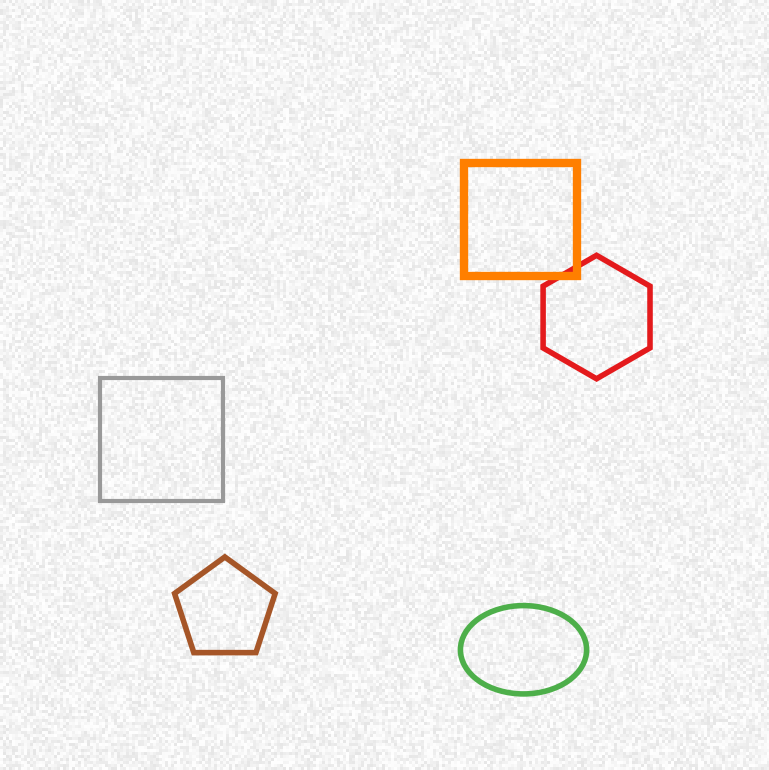[{"shape": "hexagon", "thickness": 2, "radius": 0.4, "center": [0.775, 0.588]}, {"shape": "oval", "thickness": 2, "radius": 0.41, "center": [0.68, 0.156]}, {"shape": "square", "thickness": 3, "radius": 0.37, "center": [0.676, 0.715]}, {"shape": "pentagon", "thickness": 2, "radius": 0.34, "center": [0.292, 0.208]}, {"shape": "square", "thickness": 1.5, "radius": 0.4, "center": [0.209, 0.429]}]